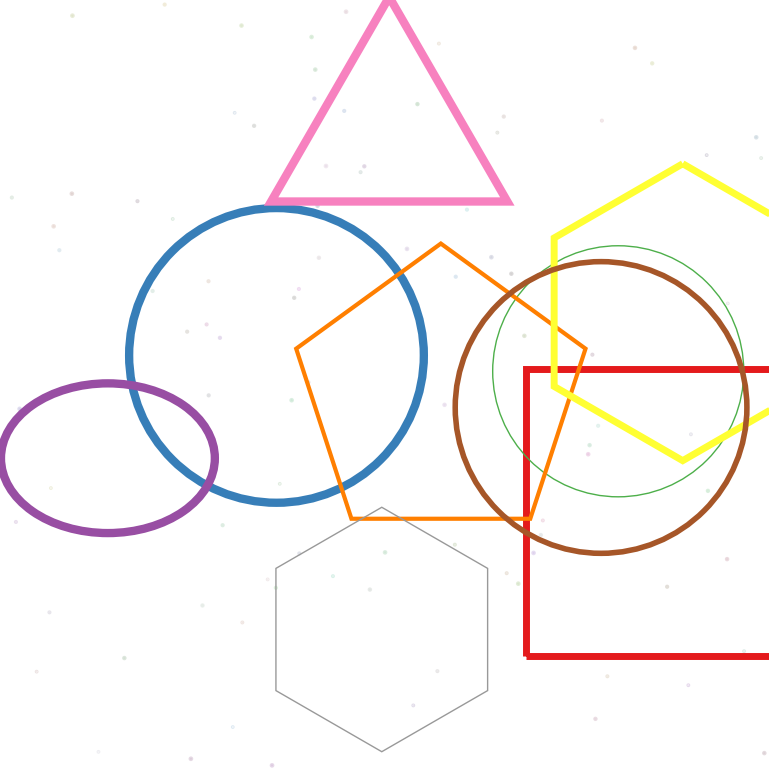[{"shape": "square", "thickness": 2.5, "radius": 0.93, "center": [0.87, 0.335]}, {"shape": "circle", "thickness": 3, "radius": 0.96, "center": [0.359, 0.538]}, {"shape": "circle", "thickness": 0.5, "radius": 0.82, "center": [0.803, 0.518]}, {"shape": "oval", "thickness": 3, "radius": 0.69, "center": [0.14, 0.405]}, {"shape": "pentagon", "thickness": 1.5, "radius": 0.99, "center": [0.573, 0.486]}, {"shape": "hexagon", "thickness": 2.5, "radius": 0.96, "center": [0.887, 0.595]}, {"shape": "circle", "thickness": 2, "radius": 0.95, "center": [0.781, 0.471]}, {"shape": "triangle", "thickness": 3, "radius": 0.89, "center": [0.505, 0.827]}, {"shape": "hexagon", "thickness": 0.5, "radius": 0.79, "center": [0.496, 0.182]}]